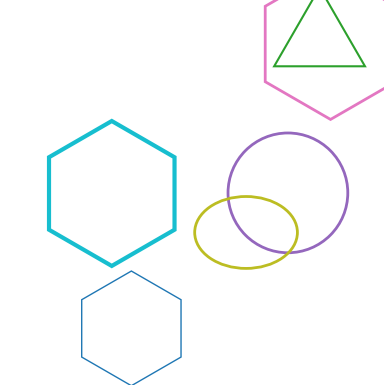[{"shape": "hexagon", "thickness": 1, "radius": 0.74, "center": [0.341, 0.147]}, {"shape": "triangle", "thickness": 1.5, "radius": 0.68, "center": [0.83, 0.896]}, {"shape": "circle", "thickness": 2, "radius": 0.78, "center": [0.748, 0.499]}, {"shape": "hexagon", "thickness": 2, "radius": 0.98, "center": [0.859, 0.886]}, {"shape": "oval", "thickness": 2, "radius": 0.67, "center": [0.639, 0.396]}, {"shape": "hexagon", "thickness": 3, "radius": 0.94, "center": [0.29, 0.497]}]